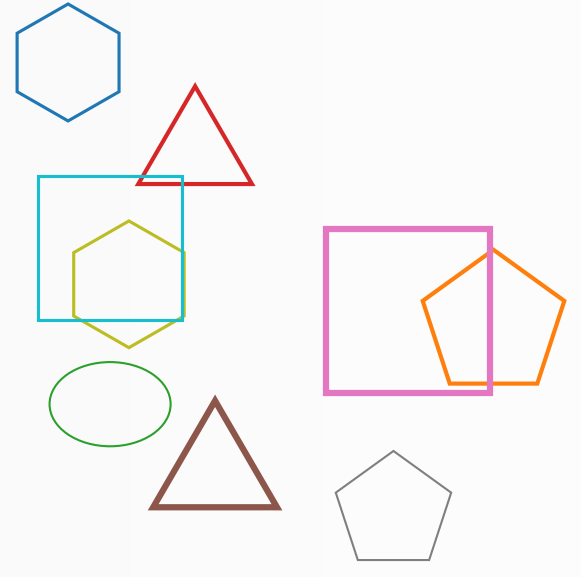[{"shape": "hexagon", "thickness": 1.5, "radius": 0.51, "center": [0.117, 0.891]}, {"shape": "pentagon", "thickness": 2, "radius": 0.64, "center": [0.849, 0.439]}, {"shape": "oval", "thickness": 1, "radius": 0.52, "center": [0.189, 0.299]}, {"shape": "triangle", "thickness": 2, "radius": 0.56, "center": [0.336, 0.737]}, {"shape": "triangle", "thickness": 3, "radius": 0.61, "center": [0.37, 0.182]}, {"shape": "square", "thickness": 3, "radius": 0.71, "center": [0.702, 0.461]}, {"shape": "pentagon", "thickness": 1, "radius": 0.52, "center": [0.677, 0.114]}, {"shape": "hexagon", "thickness": 1.5, "radius": 0.55, "center": [0.222, 0.507]}, {"shape": "square", "thickness": 1.5, "radius": 0.62, "center": [0.189, 0.57]}]